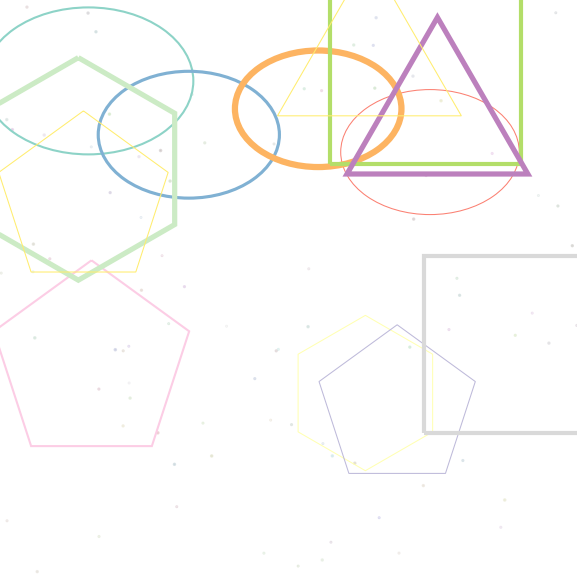[{"shape": "oval", "thickness": 1, "radius": 0.91, "center": [0.153, 0.859]}, {"shape": "hexagon", "thickness": 0.5, "radius": 0.67, "center": [0.633, 0.319]}, {"shape": "pentagon", "thickness": 0.5, "radius": 0.71, "center": [0.688, 0.294]}, {"shape": "oval", "thickness": 0.5, "radius": 0.77, "center": [0.745, 0.736]}, {"shape": "oval", "thickness": 1.5, "radius": 0.78, "center": [0.327, 0.766]}, {"shape": "oval", "thickness": 3, "radius": 0.72, "center": [0.551, 0.811]}, {"shape": "square", "thickness": 2, "radius": 0.83, "center": [0.737, 0.88]}, {"shape": "pentagon", "thickness": 1, "radius": 0.89, "center": [0.158, 0.371]}, {"shape": "square", "thickness": 2, "radius": 0.76, "center": [0.886, 0.403]}, {"shape": "triangle", "thickness": 2.5, "radius": 0.9, "center": [0.757, 0.788]}, {"shape": "hexagon", "thickness": 2.5, "radius": 0.96, "center": [0.136, 0.707]}, {"shape": "triangle", "thickness": 0.5, "radius": 0.92, "center": [0.64, 0.891]}, {"shape": "pentagon", "thickness": 0.5, "radius": 0.77, "center": [0.144, 0.653]}]